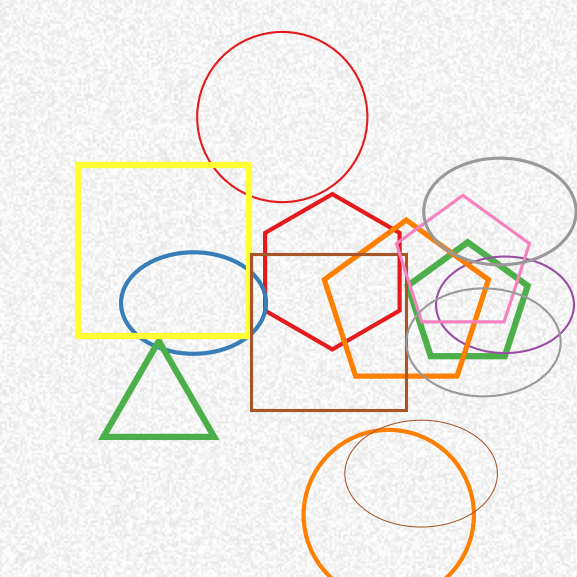[{"shape": "hexagon", "thickness": 2, "radius": 0.67, "center": [0.575, 0.529]}, {"shape": "circle", "thickness": 1, "radius": 0.74, "center": [0.489, 0.796]}, {"shape": "oval", "thickness": 2, "radius": 0.63, "center": [0.335, 0.474]}, {"shape": "pentagon", "thickness": 3, "radius": 0.55, "center": [0.81, 0.471]}, {"shape": "triangle", "thickness": 3, "radius": 0.55, "center": [0.275, 0.298]}, {"shape": "oval", "thickness": 1, "radius": 0.6, "center": [0.874, 0.471]}, {"shape": "circle", "thickness": 2, "radius": 0.74, "center": [0.673, 0.107]}, {"shape": "pentagon", "thickness": 2.5, "radius": 0.75, "center": [0.704, 0.469]}, {"shape": "square", "thickness": 3, "radius": 0.74, "center": [0.284, 0.566]}, {"shape": "square", "thickness": 1.5, "radius": 0.67, "center": [0.569, 0.425]}, {"shape": "oval", "thickness": 0.5, "radius": 0.66, "center": [0.729, 0.179]}, {"shape": "pentagon", "thickness": 1.5, "radius": 0.61, "center": [0.802, 0.54]}, {"shape": "oval", "thickness": 1, "radius": 0.67, "center": [0.837, 0.406]}, {"shape": "oval", "thickness": 1.5, "radius": 0.66, "center": [0.866, 0.633]}]